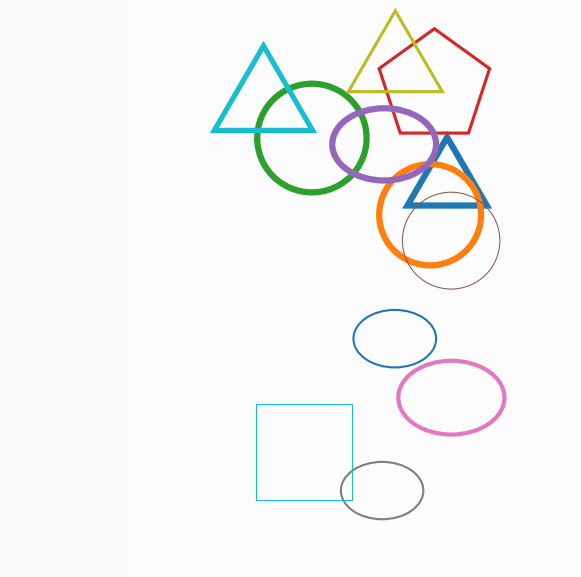[{"shape": "oval", "thickness": 1, "radius": 0.36, "center": [0.679, 0.413]}, {"shape": "triangle", "thickness": 3, "radius": 0.39, "center": [0.769, 0.683]}, {"shape": "circle", "thickness": 3, "radius": 0.44, "center": [0.74, 0.627]}, {"shape": "circle", "thickness": 3, "radius": 0.47, "center": [0.537, 0.76]}, {"shape": "pentagon", "thickness": 1.5, "radius": 0.5, "center": [0.747, 0.849]}, {"shape": "oval", "thickness": 3, "radius": 0.45, "center": [0.661, 0.749]}, {"shape": "circle", "thickness": 0.5, "radius": 0.42, "center": [0.776, 0.582]}, {"shape": "oval", "thickness": 2, "radius": 0.46, "center": [0.777, 0.311]}, {"shape": "oval", "thickness": 1, "radius": 0.35, "center": [0.657, 0.15]}, {"shape": "triangle", "thickness": 1.5, "radius": 0.47, "center": [0.68, 0.887]}, {"shape": "triangle", "thickness": 2.5, "radius": 0.49, "center": [0.453, 0.822]}, {"shape": "square", "thickness": 0.5, "radius": 0.42, "center": [0.523, 0.216]}]